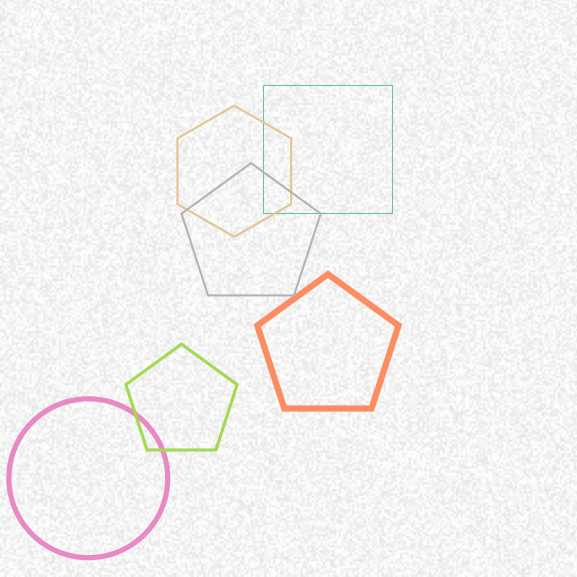[{"shape": "square", "thickness": 0.5, "radius": 0.56, "center": [0.567, 0.741]}, {"shape": "pentagon", "thickness": 3, "radius": 0.64, "center": [0.568, 0.396]}, {"shape": "circle", "thickness": 2.5, "radius": 0.69, "center": [0.153, 0.171]}, {"shape": "pentagon", "thickness": 1.5, "radius": 0.51, "center": [0.314, 0.302]}, {"shape": "hexagon", "thickness": 1, "radius": 0.57, "center": [0.406, 0.703]}, {"shape": "pentagon", "thickness": 1, "radius": 0.63, "center": [0.435, 0.59]}]